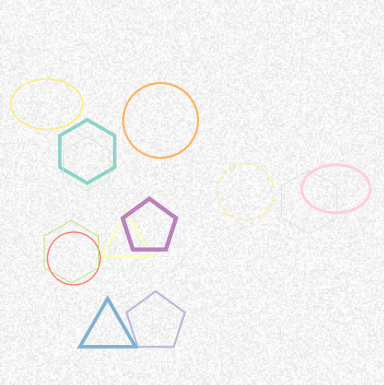[{"shape": "hexagon", "thickness": 2.5, "radius": 0.41, "center": [0.227, 0.606]}, {"shape": "triangle", "thickness": 1.5, "radius": 0.39, "center": [0.329, 0.37]}, {"shape": "pentagon", "thickness": 1.5, "radius": 0.4, "center": [0.404, 0.164]}, {"shape": "circle", "thickness": 1, "radius": 0.34, "center": [0.192, 0.329]}, {"shape": "triangle", "thickness": 2.5, "radius": 0.42, "center": [0.28, 0.141]}, {"shape": "circle", "thickness": 1.5, "radius": 0.49, "center": [0.417, 0.687]}, {"shape": "hexagon", "thickness": 0.5, "radius": 0.41, "center": [0.185, 0.346]}, {"shape": "oval", "thickness": 2, "radius": 0.45, "center": [0.873, 0.51]}, {"shape": "hexagon", "thickness": 0.5, "radius": 0.41, "center": [0.803, 0.475]}, {"shape": "pentagon", "thickness": 3, "radius": 0.36, "center": [0.388, 0.411]}, {"shape": "hexagon", "thickness": 0.5, "radius": 0.35, "center": [0.225, 0.575]}, {"shape": "circle", "thickness": 0.5, "radius": 0.37, "center": [0.638, 0.501]}, {"shape": "oval", "thickness": 1, "radius": 0.47, "center": [0.121, 0.729]}]